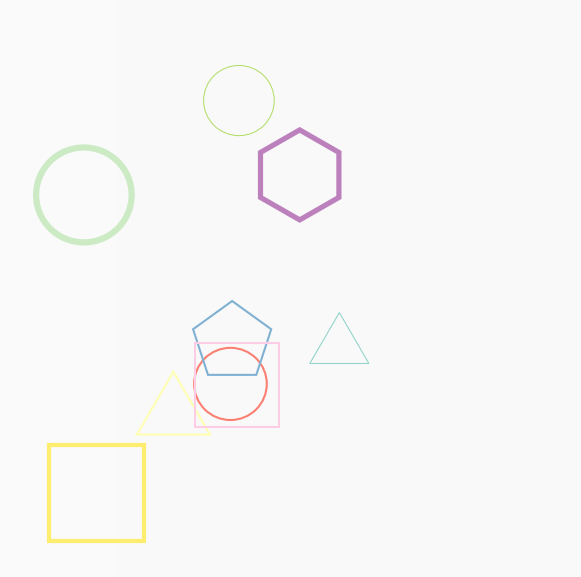[{"shape": "triangle", "thickness": 0.5, "radius": 0.29, "center": [0.584, 0.399]}, {"shape": "triangle", "thickness": 1, "radius": 0.36, "center": [0.298, 0.283]}, {"shape": "circle", "thickness": 1, "radius": 0.31, "center": [0.396, 0.334]}, {"shape": "pentagon", "thickness": 1, "radius": 0.35, "center": [0.399, 0.407]}, {"shape": "circle", "thickness": 0.5, "radius": 0.3, "center": [0.411, 0.825]}, {"shape": "square", "thickness": 1, "radius": 0.36, "center": [0.407, 0.333]}, {"shape": "hexagon", "thickness": 2.5, "radius": 0.39, "center": [0.516, 0.696]}, {"shape": "circle", "thickness": 3, "radius": 0.41, "center": [0.144, 0.662]}, {"shape": "square", "thickness": 2, "radius": 0.41, "center": [0.166, 0.145]}]